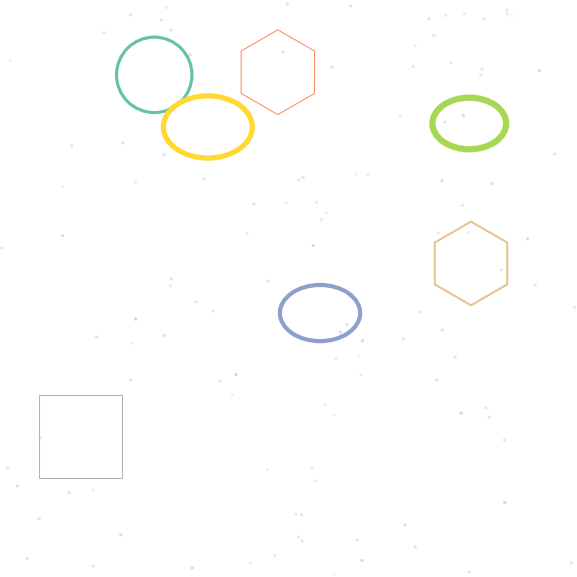[{"shape": "circle", "thickness": 1.5, "radius": 0.33, "center": [0.267, 0.87]}, {"shape": "hexagon", "thickness": 0.5, "radius": 0.37, "center": [0.481, 0.874]}, {"shape": "oval", "thickness": 2, "radius": 0.35, "center": [0.554, 0.457]}, {"shape": "oval", "thickness": 3, "radius": 0.32, "center": [0.813, 0.785]}, {"shape": "oval", "thickness": 2.5, "radius": 0.38, "center": [0.36, 0.779]}, {"shape": "hexagon", "thickness": 1, "radius": 0.36, "center": [0.816, 0.543]}, {"shape": "square", "thickness": 0.5, "radius": 0.36, "center": [0.139, 0.244]}]